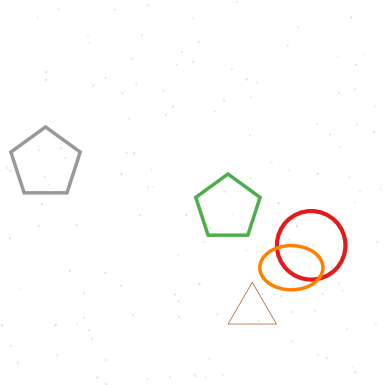[{"shape": "circle", "thickness": 3, "radius": 0.45, "center": [0.808, 0.363]}, {"shape": "pentagon", "thickness": 2.5, "radius": 0.44, "center": [0.592, 0.46]}, {"shape": "oval", "thickness": 2.5, "radius": 0.41, "center": [0.757, 0.305]}, {"shape": "triangle", "thickness": 0.5, "radius": 0.36, "center": [0.655, 0.195]}, {"shape": "pentagon", "thickness": 2.5, "radius": 0.47, "center": [0.118, 0.576]}]